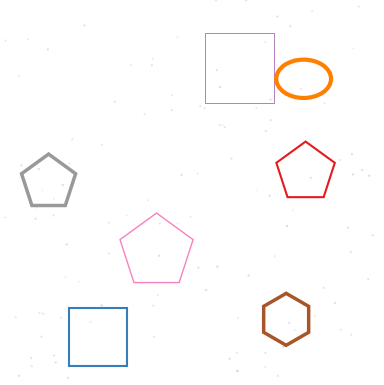[{"shape": "pentagon", "thickness": 1.5, "radius": 0.4, "center": [0.794, 0.552]}, {"shape": "square", "thickness": 1.5, "radius": 0.37, "center": [0.254, 0.125]}, {"shape": "square", "thickness": 0.5, "radius": 0.45, "center": [0.622, 0.824]}, {"shape": "oval", "thickness": 3, "radius": 0.36, "center": [0.789, 0.795]}, {"shape": "hexagon", "thickness": 2.5, "radius": 0.34, "center": [0.743, 0.171]}, {"shape": "pentagon", "thickness": 1, "radius": 0.5, "center": [0.407, 0.347]}, {"shape": "pentagon", "thickness": 2.5, "radius": 0.37, "center": [0.126, 0.526]}]